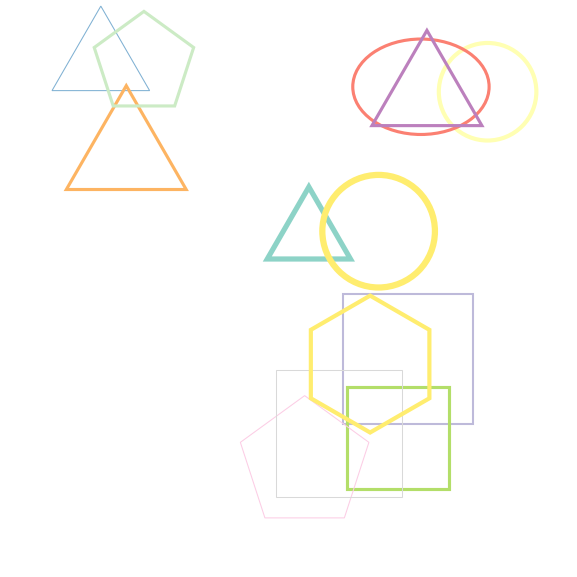[{"shape": "triangle", "thickness": 2.5, "radius": 0.42, "center": [0.535, 0.592]}, {"shape": "circle", "thickness": 2, "radius": 0.42, "center": [0.844, 0.84]}, {"shape": "square", "thickness": 1, "radius": 0.56, "center": [0.707, 0.378]}, {"shape": "oval", "thickness": 1.5, "radius": 0.59, "center": [0.729, 0.849]}, {"shape": "triangle", "thickness": 0.5, "radius": 0.49, "center": [0.175, 0.891]}, {"shape": "triangle", "thickness": 1.5, "radius": 0.6, "center": [0.219, 0.731]}, {"shape": "square", "thickness": 1.5, "radius": 0.44, "center": [0.689, 0.241]}, {"shape": "pentagon", "thickness": 0.5, "radius": 0.59, "center": [0.527, 0.197]}, {"shape": "square", "thickness": 0.5, "radius": 0.55, "center": [0.587, 0.249]}, {"shape": "triangle", "thickness": 1.5, "radius": 0.55, "center": [0.739, 0.837]}, {"shape": "pentagon", "thickness": 1.5, "radius": 0.45, "center": [0.249, 0.889]}, {"shape": "hexagon", "thickness": 2, "radius": 0.59, "center": [0.641, 0.369]}, {"shape": "circle", "thickness": 3, "radius": 0.49, "center": [0.656, 0.599]}]